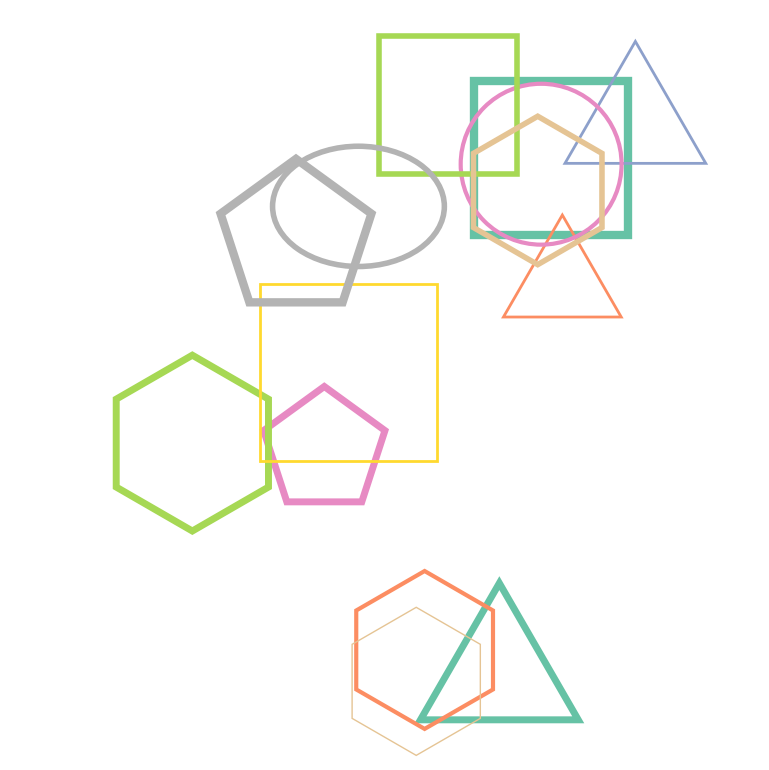[{"shape": "triangle", "thickness": 2.5, "radius": 0.59, "center": [0.649, 0.124]}, {"shape": "square", "thickness": 3, "radius": 0.5, "center": [0.716, 0.795]}, {"shape": "triangle", "thickness": 1, "radius": 0.44, "center": [0.73, 0.632]}, {"shape": "hexagon", "thickness": 1.5, "radius": 0.51, "center": [0.551, 0.156]}, {"shape": "triangle", "thickness": 1, "radius": 0.53, "center": [0.825, 0.841]}, {"shape": "circle", "thickness": 1.5, "radius": 0.52, "center": [0.703, 0.787]}, {"shape": "pentagon", "thickness": 2.5, "radius": 0.41, "center": [0.421, 0.415]}, {"shape": "square", "thickness": 2, "radius": 0.45, "center": [0.582, 0.864]}, {"shape": "hexagon", "thickness": 2.5, "radius": 0.57, "center": [0.25, 0.425]}, {"shape": "square", "thickness": 1, "radius": 0.57, "center": [0.453, 0.516]}, {"shape": "hexagon", "thickness": 2, "radius": 0.48, "center": [0.698, 0.753]}, {"shape": "hexagon", "thickness": 0.5, "radius": 0.48, "center": [0.541, 0.115]}, {"shape": "oval", "thickness": 2, "radius": 0.56, "center": [0.466, 0.732]}, {"shape": "pentagon", "thickness": 3, "radius": 0.51, "center": [0.384, 0.691]}]